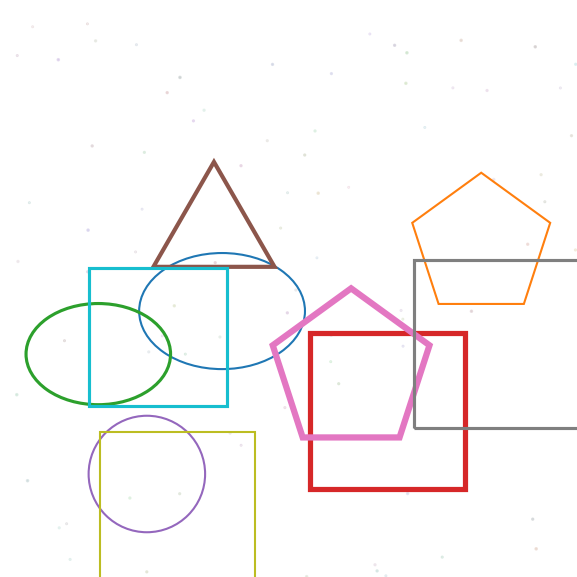[{"shape": "oval", "thickness": 1, "radius": 0.72, "center": [0.385, 0.46]}, {"shape": "pentagon", "thickness": 1, "radius": 0.63, "center": [0.833, 0.574]}, {"shape": "oval", "thickness": 1.5, "radius": 0.63, "center": [0.17, 0.386]}, {"shape": "square", "thickness": 2.5, "radius": 0.67, "center": [0.671, 0.287]}, {"shape": "circle", "thickness": 1, "radius": 0.5, "center": [0.254, 0.178]}, {"shape": "triangle", "thickness": 2, "radius": 0.61, "center": [0.37, 0.598]}, {"shape": "pentagon", "thickness": 3, "radius": 0.71, "center": [0.608, 0.357]}, {"shape": "square", "thickness": 1.5, "radius": 0.73, "center": [0.862, 0.404]}, {"shape": "square", "thickness": 1, "radius": 0.67, "center": [0.308, 0.117]}, {"shape": "square", "thickness": 1.5, "radius": 0.6, "center": [0.274, 0.416]}]